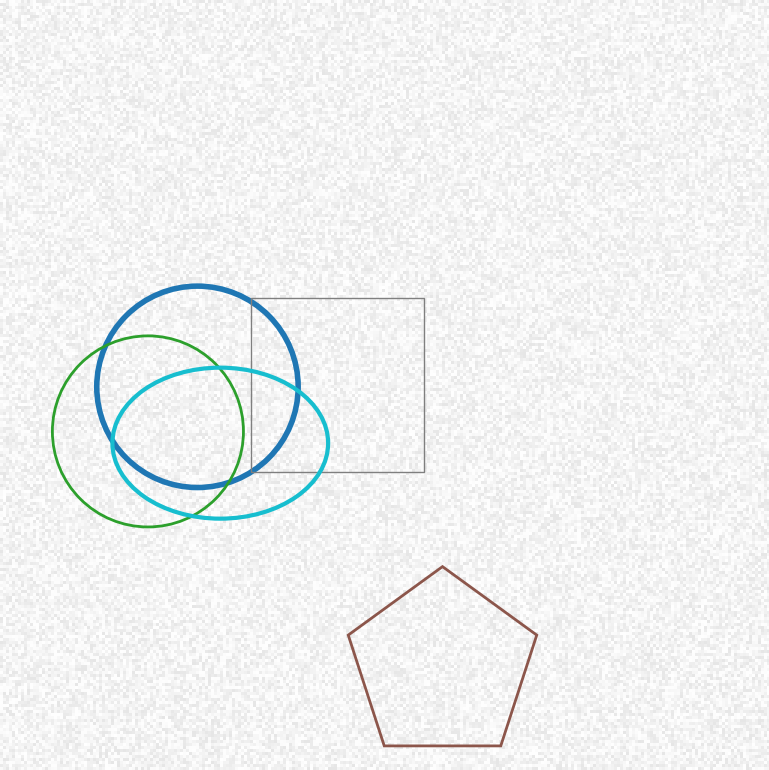[{"shape": "circle", "thickness": 2, "radius": 0.65, "center": [0.256, 0.498]}, {"shape": "circle", "thickness": 1, "radius": 0.62, "center": [0.192, 0.44]}, {"shape": "pentagon", "thickness": 1, "radius": 0.64, "center": [0.575, 0.135]}, {"shape": "square", "thickness": 0.5, "radius": 0.56, "center": [0.438, 0.5]}, {"shape": "oval", "thickness": 1.5, "radius": 0.7, "center": [0.286, 0.424]}]